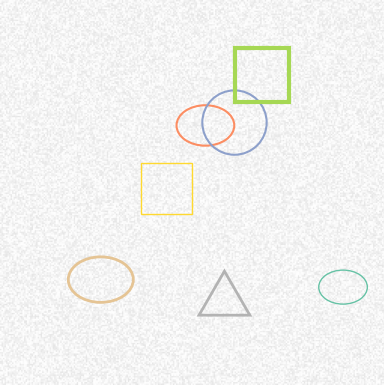[{"shape": "oval", "thickness": 1, "radius": 0.32, "center": [0.891, 0.254]}, {"shape": "oval", "thickness": 1.5, "radius": 0.37, "center": [0.533, 0.674]}, {"shape": "circle", "thickness": 1.5, "radius": 0.42, "center": [0.609, 0.682]}, {"shape": "square", "thickness": 3, "radius": 0.35, "center": [0.681, 0.806]}, {"shape": "square", "thickness": 1, "radius": 0.33, "center": [0.433, 0.511]}, {"shape": "oval", "thickness": 2, "radius": 0.42, "center": [0.262, 0.274]}, {"shape": "triangle", "thickness": 2, "radius": 0.38, "center": [0.583, 0.219]}]